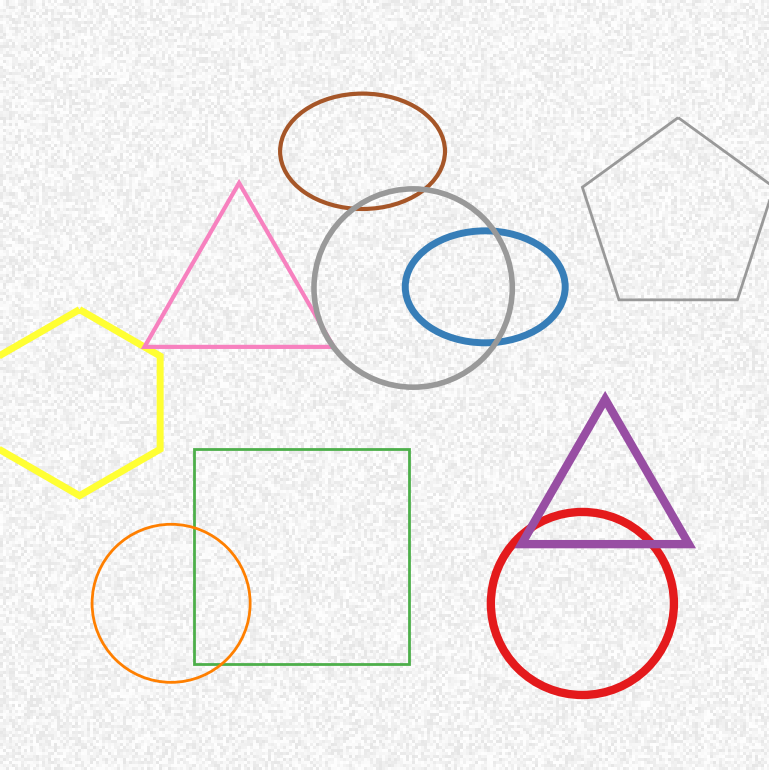[{"shape": "circle", "thickness": 3, "radius": 0.59, "center": [0.756, 0.216]}, {"shape": "oval", "thickness": 2.5, "radius": 0.52, "center": [0.63, 0.627]}, {"shape": "square", "thickness": 1, "radius": 0.7, "center": [0.392, 0.277]}, {"shape": "triangle", "thickness": 3, "radius": 0.63, "center": [0.786, 0.356]}, {"shape": "circle", "thickness": 1, "radius": 0.51, "center": [0.222, 0.216]}, {"shape": "hexagon", "thickness": 2.5, "radius": 0.6, "center": [0.103, 0.477]}, {"shape": "oval", "thickness": 1.5, "radius": 0.54, "center": [0.471, 0.804]}, {"shape": "triangle", "thickness": 1.5, "radius": 0.71, "center": [0.311, 0.62]}, {"shape": "pentagon", "thickness": 1, "radius": 0.65, "center": [0.881, 0.716]}, {"shape": "circle", "thickness": 2, "radius": 0.64, "center": [0.537, 0.626]}]